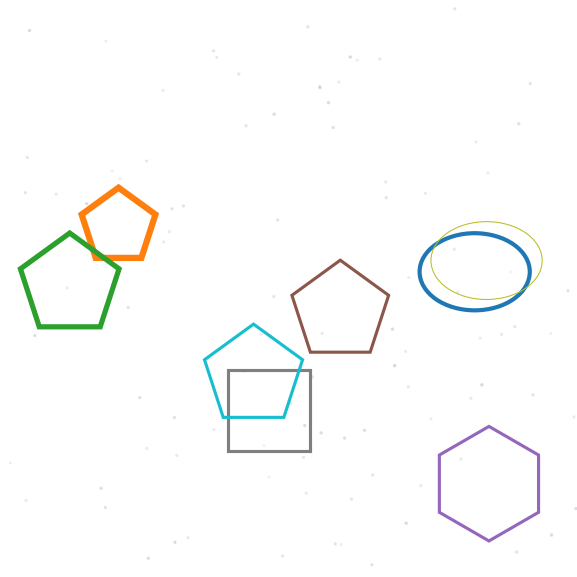[{"shape": "oval", "thickness": 2, "radius": 0.48, "center": [0.822, 0.529]}, {"shape": "pentagon", "thickness": 3, "radius": 0.34, "center": [0.205, 0.607]}, {"shape": "pentagon", "thickness": 2.5, "radius": 0.45, "center": [0.121, 0.506]}, {"shape": "hexagon", "thickness": 1.5, "radius": 0.5, "center": [0.847, 0.162]}, {"shape": "pentagon", "thickness": 1.5, "radius": 0.44, "center": [0.589, 0.461]}, {"shape": "square", "thickness": 1.5, "radius": 0.35, "center": [0.466, 0.288]}, {"shape": "oval", "thickness": 0.5, "radius": 0.48, "center": [0.843, 0.548]}, {"shape": "pentagon", "thickness": 1.5, "radius": 0.45, "center": [0.439, 0.349]}]